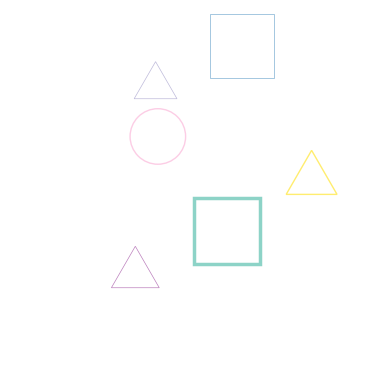[{"shape": "square", "thickness": 2.5, "radius": 0.43, "center": [0.59, 0.4]}, {"shape": "triangle", "thickness": 0.5, "radius": 0.32, "center": [0.404, 0.776]}, {"shape": "square", "thickness": 0.5, "radius": 0.42, "center": [0.629, 0.881]}, {"shape": "circle", "thickness": 1, "radius": 0.36, "center": [0.41, 0.646]}, {"shape": "triangle", "thickness": 0.5, "radius": 0.36, "center": [0.351, 0.289]}, {"shape": "triangle", "thickness": 1, "radius": 0.38, "center": [0.809, 0.533]}]